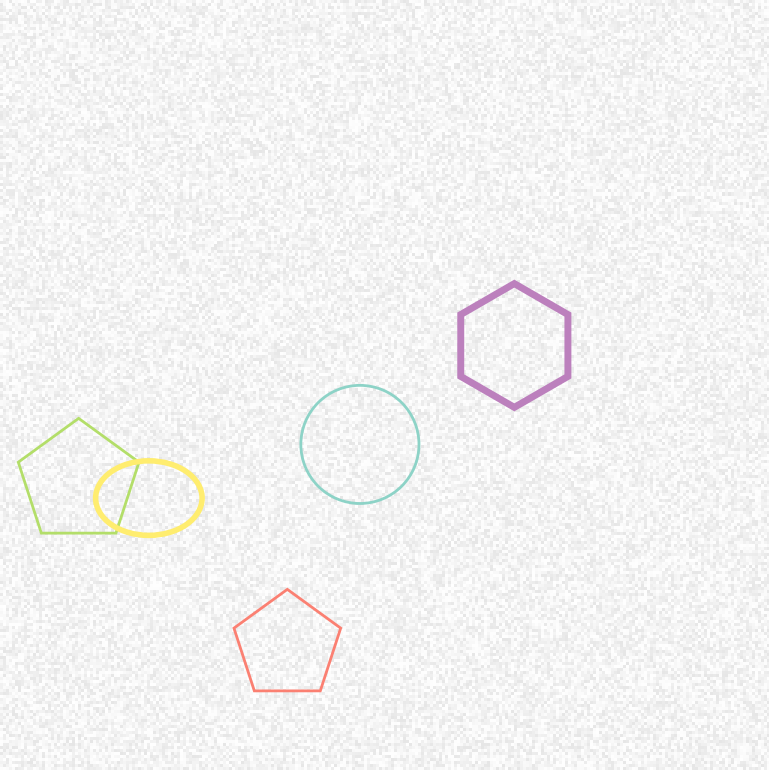[{"shape": "circle", "thickness": 1, "radius": 0.38, "center": [0.467, 0.423]}, {"shape": "pentagon", "thickness": 1, "radius": 0.36, "center": [0.373, 0.162]}, {"shape": "pentagon", "thickness": 1, "radius": 0.41, "center": [0.102, 0.374]}, {"shape": "hexagon", "thickness": 2.5, "radius": 0.4, "center": [0.668, 0.551]}, {"shape": "oval", "thickness": 2, "radius": 0.35, "center": [0.193, 0.353]}]